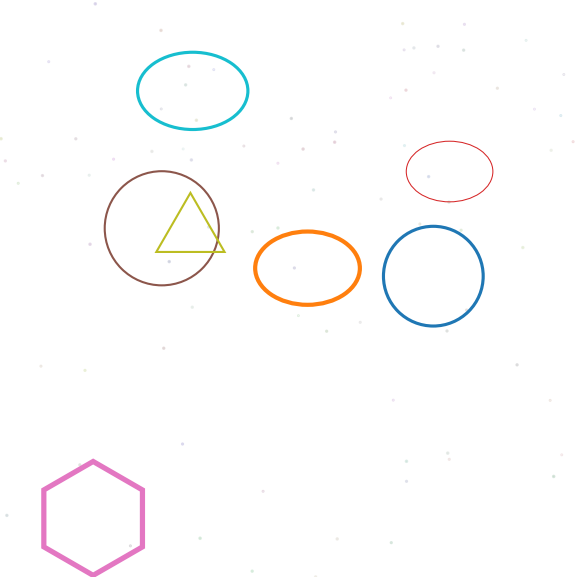[{"shape": "circle", "thickness": 1.5, "radius": 0.43, "center": [0.75, 0.521]}, {"shape": "oval", "thickness": 2, "radius": 0.45, "center": [0.533, 0.535]}, {"shape": "oval", "thickness": 0.5, "radius": 0.37, "center": [0.778, 0.702]}, {"shape": "circle", "thickness": 1, "radius": 0.49, "center": [0.28, 0.604]}, {"shape": "hexagon", "thickness": 2.5, "radius": 0.49, "center": [0.161, 0.101]}, {"shape": "triangle", "thickness": 1, "radius": 0.34, "center": [0.33, 0.597]}, {"shape": "oval", "thickness": 1.5, "radius": 0.48, "center": [0.334, 0.842]}]